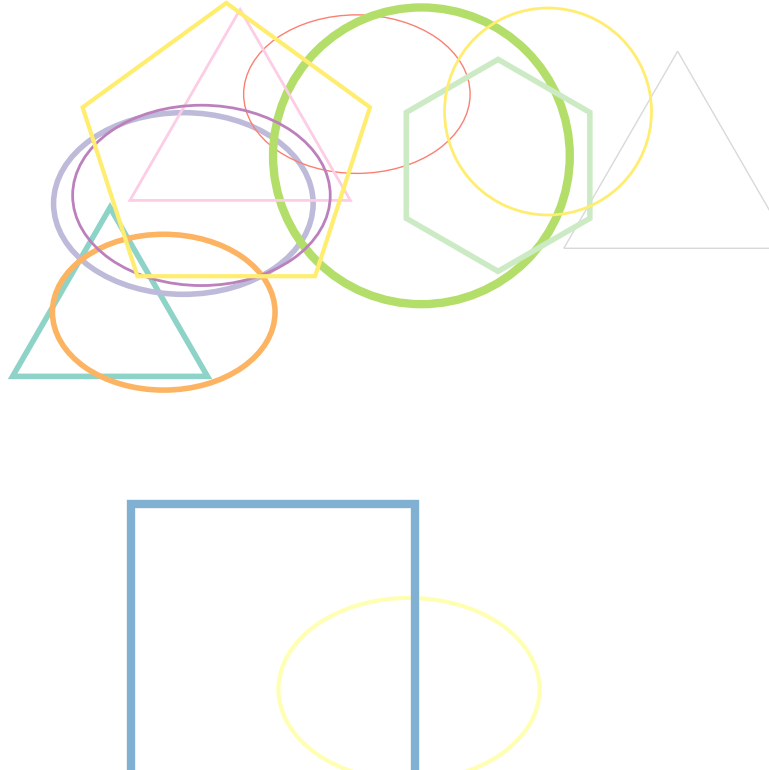[{"shape": "triangle", "thickness": 2, "radius": 0.73, "center": [0.143, 0.584]}, {"shape": "oval", "thickness": 1.5, "radius": 0.85, "center": [0.531, 0.105]}, {"shape": "oval", "thickness": 2, "radius": 0.84, "center": [0.238, 0.736]}, {"shape": "oval", "thickness": 0.5, "radius": 0.74, "center": [0.463, 0.878]}, {"shape": "square", "thickness": 3, "radius": 0.92, "center": [0.355, 0.161]}, {"shape": "oval", "thickness": 2, "radius": 0.72, "center": [0.213, 0.595]}, {"shape": "circle", "thickness": 3, "radius": 0.96, "center": [0.547, 0.798]}, {"shape": "triangle", "thickness": 1, "radius": 0.83, "center": [0.312, 0.822]}, {"shape": "triangle", "thickness": 0.5, "radius": 0.85, "center": [0.88, 0.763]}, {"shape": "oval", "thickness": 1, "radius": 0.84, "center": [0.262, 0.746]}, {"shape": "hexagon", "thickness": 2, "radius": 0.69, "center": [0.647, 0.785]}, {"shape": "circle", "thickness": 1, "radius": 0.67, "center": [0.712, 0.855]}, {"shape": "pentagon", "thickness": 1.5, "radius": 0.98, "center": [0.294, 0.8]}]